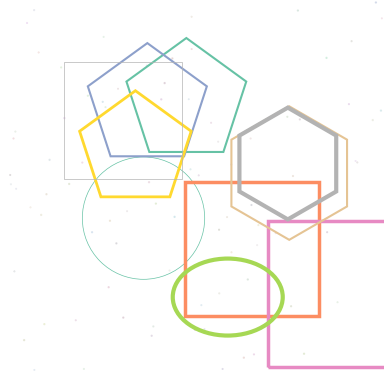[{"shape": "circle", "thickness": 0.5, "radius": 0.79, "center": [0.373, 0.433]}, {"shape": "pentagon", "thickness": 1.5, "radius": 0.82, "center": [0.484, 0.738]}, {"shape": "square", "thickness": 2.5, "radius": 0.87, "center": [0.654, 0.354]}, {"shape": "pentagon", "thickness": 1.5, "radius": 0.81, "center": [0.383, 0.726]}, {"shape": "square", "thickness": 2.5, "radius": 0.94, "center": [0.885, 0.236]}, {"shape": "oval", "thickness": 3, "radius": 0.71, "center": [0.592, 0.228]}, {"shape": "pentagon", "thickness": 2, "radius": 0.76, "center": [0.352, 0.612]}, {"shape": "hexagon", "thickness": 1.5, "radius": 0.87, "center": [0.751, 0.55]}, {"shape": "hexagon", "thickness": 3, "radius": 0.73, "center": [0.748, 0.575]}, {"shape": "square", "thickness": 0.5, "radius": 0.76, "center": [0.319, 0.687]}]